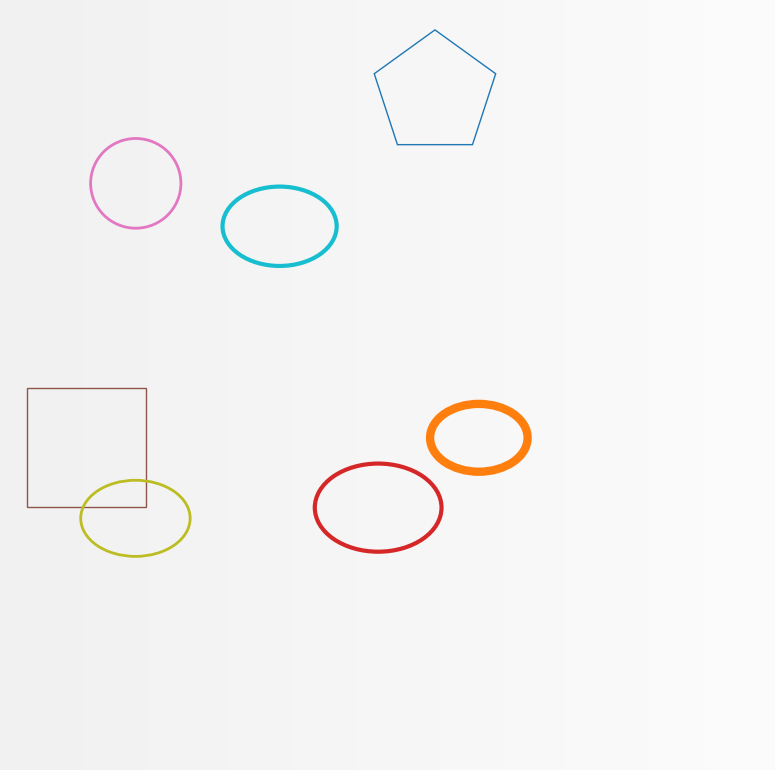[{"shape": "pentagon", "thickness": 0.5, "radius": 0.41, "center": [0.561, 0.879]}, {"shape": "oval", "thickness": 3, "radius": 0.31, "center": [0.618, 0.431]}, {"shape": "oval", "thickness": 1.5, "radius": 0.41, "center": [0.488, 0.341]}, {"shape": "square", "thickness": 0.5, "radius": 0.39, "center": [0.111, 0.419]}, {"shape": "circle", "thickness": 1, "radius": 0.29, "center": [0.175, 0.762]}, {"shape": "oval", "thickness": 1, "radius": 0.35, "center": [0.175, 0.327]}, {"shape": "oval", "thickness": 1.5, "radius": 0.37, "center": [0.361, 0.706]}]